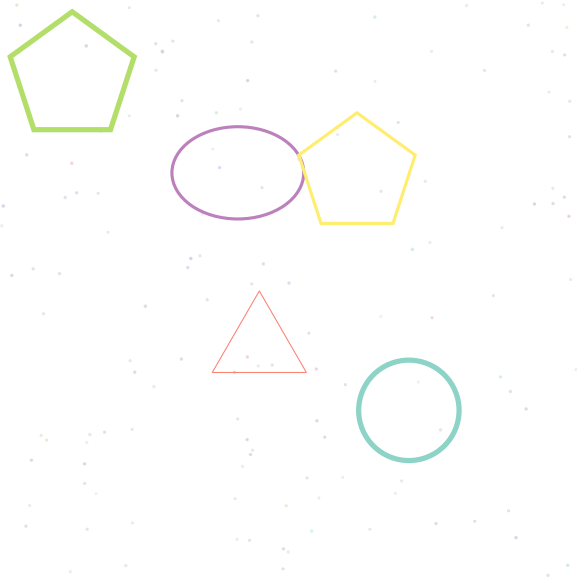[{"shape": "circle", "thickness": 2.5, "radius": 0.43, "center": [0.708, 0.289]}, {"shape": "triangle", "thickness": 0.5, "radius": 0.47, "center": [0.449, 0.401]}, {"shape": "pentagon", "thickness": 2.5, "radius": 0.56, "center": [0.125, 0.866]}, {"shape": "oval", "thickness": 1.5, "radius": 0.57, "center": [0.412, 0.7]}, {"shape": "pentagon", "thickness": 1.5, "radius": 0.53, "center": [0.618, 0.698]}]